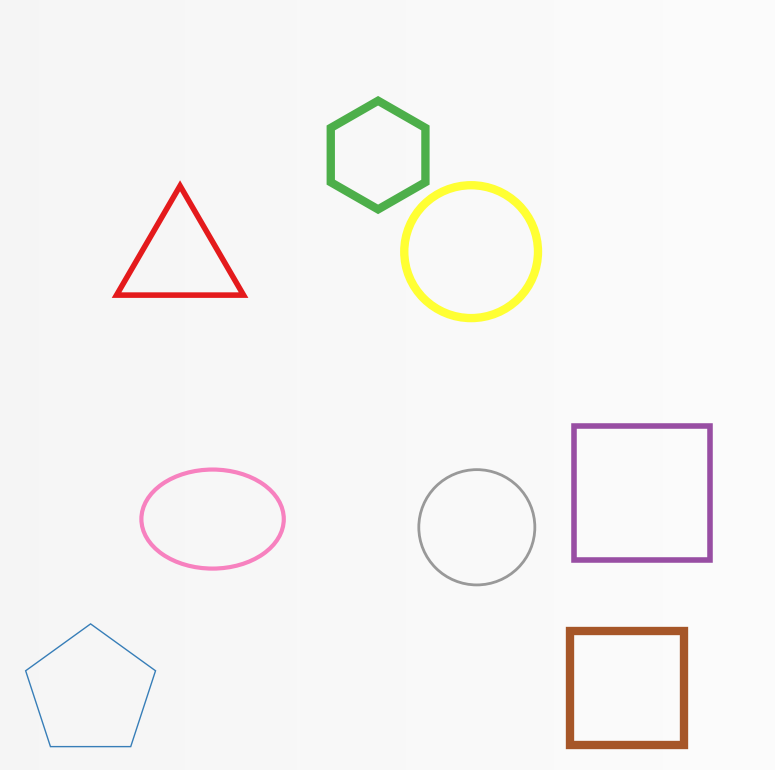[{"shape": "triangle", "thickness": 2, "radius": 0.47, "center": [0.232, 0.664]}, {"shape": "pentagon", "thickness": 0.5, "radius": 0.44, "center": [0.117, 0.102]}, {"shape": "hexagon", "thickness": 3, "radius": 0.35, "center": [0.488, 0.799]}, {"shape": "square", "thickness": 2, "radius": 0.44, "center": [0.829, 0.36]}, {"shape": "circle", "thickness": 3, "radius": 0.43, "center": [0.608, 0.673]}, {"shape": "square", "thickness": 3, "radius": 0.37, "center": [0.809, 0.106]}, {"shape": "oval", "thickness": 1.5, "radius": 0.46, "center": [0.274, 0.326]}, {"shape": "circle", "thickness": 1, "radius": 0.37, "center": [0.615, 0.315]}]